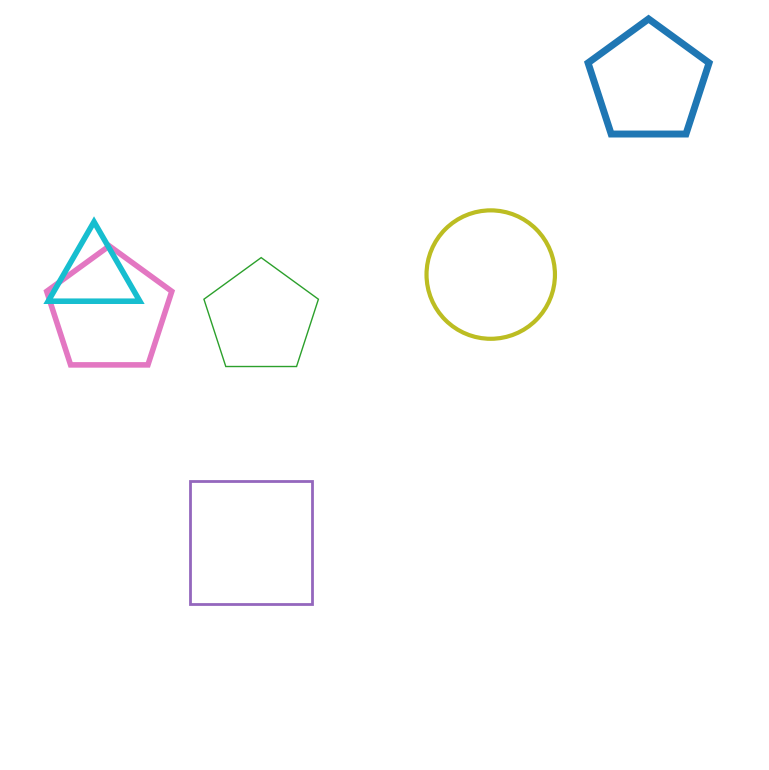[{"shape": "pentagon", "thickness": 2.5, "radius": 0.41, "center": [0.842, 0.893]}, {"shape": "pentagon", "thickness": 0.5, "radius": 0.39, "center": [0.339, 0.587]}, {"shape": "square", "thickness": 1, "radius": 0.4, "center": [0.326, 0.296]}, {"shape": "pentagon", "thickness": 2, "radius": 0.43, "center": [0.142, 0.595]}, {"shape": "circle", "thickness": 1.5, "radius": 0.42, "center": [0.637, 0.643]}, {"shape": "triangle", "thickness": 2, "radius": 0.34, "center": [0.122, 0.643]}]